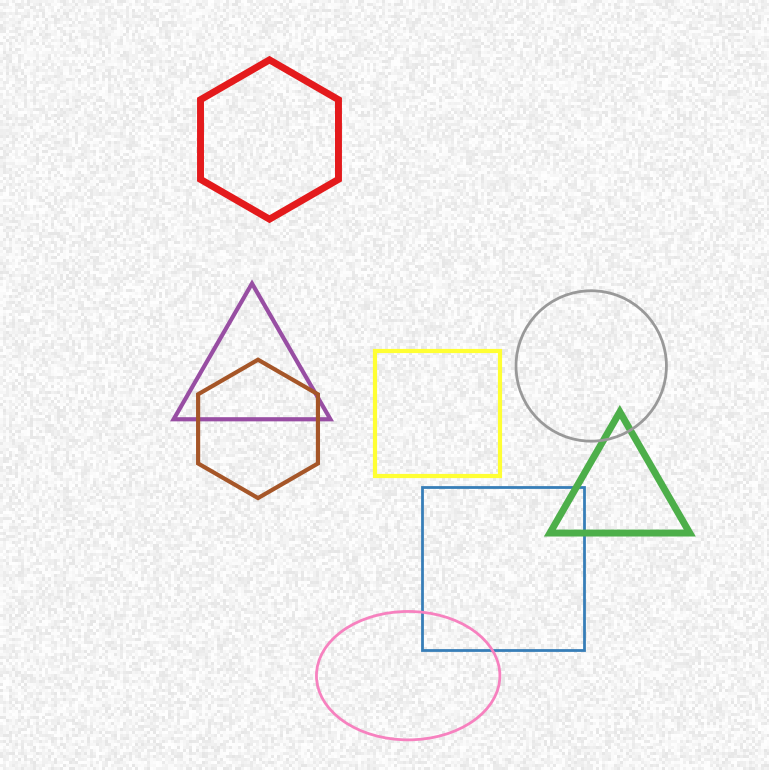[{"shape": "hexagon", "thickness": 2.5, "radius": 0.52, "center": [0.35, 0.819]}, {"shape": "square", "thickness": 1, "radius": 0.53, "center": [0.653, 0.262]}, {"shape": "triangle", "thickness": 2.5, "radius": 0.52, "center": [0.805, 0.36]}, {"shape": "triangle", "thickness": 1.5, "radius": 0.59, "center": [0.327, 0.514]}, {"shape": "square", "thickness": 1.5, "radius": 0.41, "center": [0.568, 0.463]}, {"shape": "hexagon", "thickness": 1.5, "radius": 0.45, "center": [0.335, 0.443]}, {"shape": "oval", "thickness": 1, "radius": 0.6, "center": [0.53, 0.123]}, {"shape": "circle", "thickness": 1, "radius": 0.49, "center": [0.768, 0.525]}]